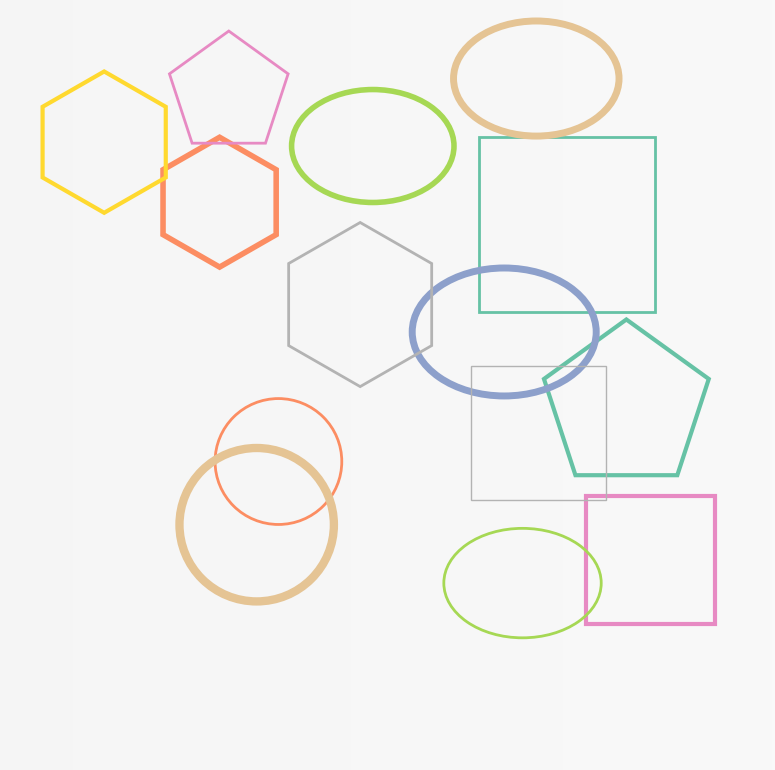[{"shape": "square", "thickness": 1, "radius": 0.57, "center": [0.731, 0.709]}, {"shape": "pentagon", "thickness": 1.5, "radius": 0.56, "center": [0.808, 0.473]}, {"shape": "circle", "thickness": 1, "radius": 0.41, "center": [0.359, 0.401]}, {"shape": "hexagon", "thickness": 2, "radius": 0.42, "center": [0.283, 0.737]}, {"shape": "oval", "thickness": 2.5, "radius": 0.59, "center": [0.651, 0.569]}, {"shape": "square", "thickness": 1.5, "radius": 0.41, "center": [0.84, 0.273]}, {"shape": "pentagon", "thickness": 1, "radius": 0.4, "center": [0.295, 0.879]}, {"shape": "oval", "thickness": 1, "radius": 0.51, "center": [0.674, 0.243]}, {"shape": "oval", "thickness": 2, "radius": 0.52, "center": [0.481, 0.81]}, {"shape": "hexagon", "thickness": 1.5, "radius": 0.46, "center": [0.134, 0.815]}, {"shape": "oval", "thickness": 2.5, "radius": 0.53, "center": [0.692, 0.898]}, {"shape": "circle", "thickness": 3, "radius": 0.5, "center": [0.331, 0.319]}, {"shape": "square", "thickness": 0.5, "radius": 0.44, "center": [0.694, 0.438]}, {"shape": "hexagon", "thickness": 1, "radius": 0.53, "center": [0.465, 0.604]}]